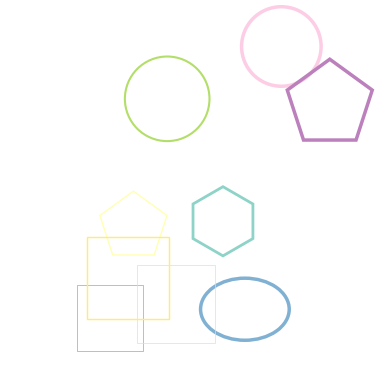[{"shape": "hexagon", "thickness": 2, "radius": 0.45, "center": [0.579, 0.425]}, {"shape": "pentagon", "thickness": 1, "radius": 0.46, "center": [0.347, 0.412]}, {"shape": "square", "thickness": 0.5, "radius": 0.43, "center": [0.286, 0.174]}, {"shape": "oval", "thickness": 2.5, "radius": 0.58, "center": [0.636, 0.197]}, {"shape": "circle", "thickness": 1.5, "radius": 0.55, "center": [0.434, 0.743]}, {"shape": "circle", "thickness": 2.5, "radius": 0.52, "center": [0.731, 0.879]}, {"shape": "pentagon", "thickness": 2.5, "radius": 0.58, "center": [0.857, 0.73]}, {"shape": "square", "thickness": 0.5, "radius": 0.5, "center": [0.457, 0.211]}, {"shape": "square", "thickness": 1, "radius": 0.53, "center": [0.332, 0.278]}]